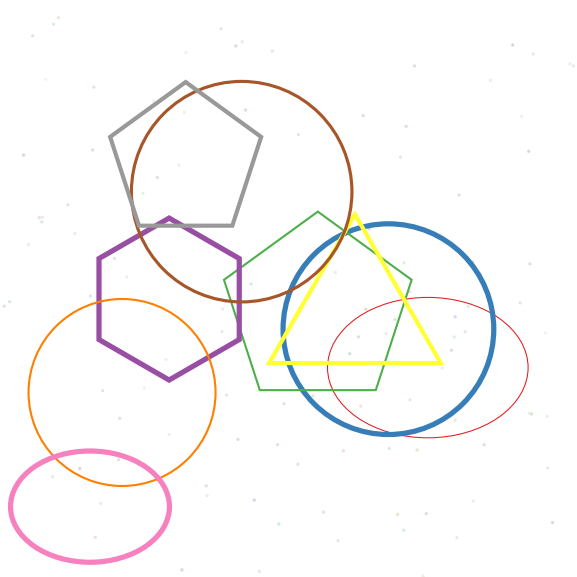[{"shape": "oval", "thickness": 0.5, "radius": 0.87, "center": [0.741, 0.363]}, {"shape": "circle", "thickness": 2.5, "radius": 0.91, "center": [0.673, 0.429]}, {"shape": "pentagon", "thickness": 1, "radius": 0.85, "center": [0.55, 0.462]}, {"shape": "hexagon", "thickness": 2.5, "radius": 0.7, "center": [0.293, 0.481]}, {"shape": "circle", "thickness": 1, "radius": 0.81, "center": [0.211, 0.319]}, {"shape": "triangle", "thickness": 2, "radius": 0.86, "center": [0.615, 0.456]}, {"shape": "circle", "thickness": 1.5, "radius": 0.95, "center": [0.418, 0.667]}, {"shape": "oval", "thickness": 2.5, "radius": 0.69, "center": [0.156, 0.122]}, {"shape": "pentagon", "thickness": 2, "radius": 0.69, "center": [0.321, 0.72]}]